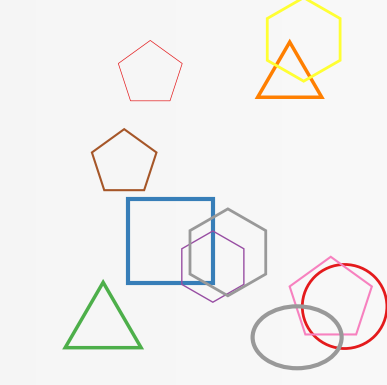[{"shape": "circle", "thickness": 2, "radius": 0.55, "center": [0.889, 0.204]}, {"shape": "pentagon", "thickness": 0.5, "radius": 0.43, "center": [0.388, 0.808]}, {"shape": "square", "thickness": 3, "radius": 0.55, "center": [0.44, 0.373]}, {"shape": "triangle", "thickness": 2.5, "radius": 0.57, "center": [0.266, 0.154]}, {"shape": "hexagon", "thickness": 1, "radius": 0.46, "center": [0.549, 0.308]}, {"shape": "triangle", "thickness": 2.5, "radius": 0.48, "center": [0.748, 0.795]}, {"shape": "hexagon", "thickness": 2, "radius": 0.54, "center": [0.784, 0.898]}, {"shape": "pentagon", "thickness": 1.5, "radius": 0.44, "center": [0.32, 0.577]}, {"shape": "pentagon", "thickness": 1.5, "radius": 0.56, "center": [0.854, 0.221]}, {"shape": "oval", "thickness": 3, "radius": 0.57, "center": [0.767, 0.124]}, {"shape": "hexagon", "thickness": 2, "radius": 0.56, "center": [0.588, 0.345]}]